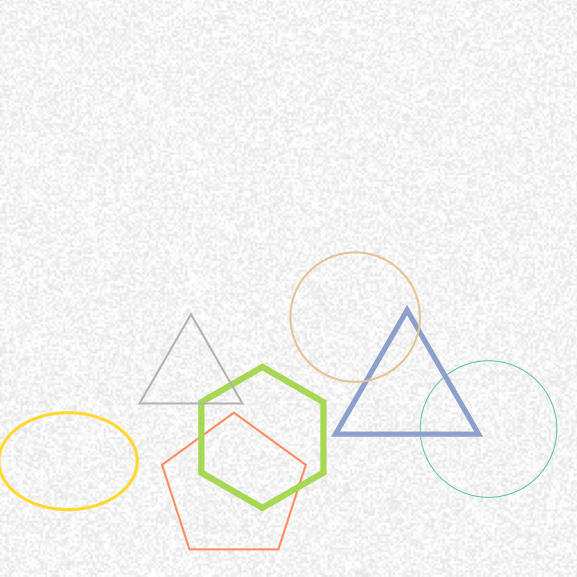[{"shape": "circle", "thickness": 0.5, "radius": 0.59, "center": [0.846, 0.256]}, {"shape": "pentagon", "thickness": 1, "radius": 0.65, "center": [0.405, 0.154]}, {"shape": "triangle", "thickness": 2.5, "radius": 0.72, "center": [0.705, 0.319]}, {"shape": "hexagon", "thickness": 3, "radius": 0.61, "center": [0.454, 0.242]}, {"shape": "oval", "thickness": 1.5, "radius": 0.6, "center": [0.118, 0.201]}, {"shape": "circle", "thickness": 1, "radius": 0.56, "center": [0.615, 0.45]}, {"shape": "triangle", "thickness": 1, "radius": 0.51, "center": [0.331, 0.352]}]